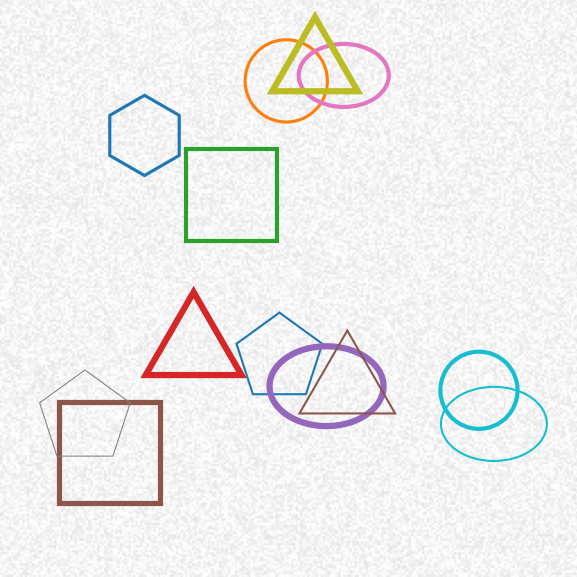[{"shape": "pentagon", "thickness": 1, "radius": 0.39, "center": [0.484, 0.38]}, {"shape": "hexagon", "thickness": 1.5, "radius": 0.35, "center": [0.25, 0.765]}, {"shape": "circle", "thickness": 1.5, "radius": 0.36, "center": [0.496, 0.859]}, {"shape": "square", "thickness": 2, "radius": 0.4, "center": [0.401, 0.662]}, {"shape": "triangle", "thickness": 3, "radius": 0.48, "center": [0.335, 0.398]}, {"shape": "oval", "thickness": 3, "radius": 0.49, "center": [0.565, 0.33]}, {"shape": "square", "thickness": 2.5, "radius": 0.44, "center": [0.19, 0.216]}, {"shape": "triangle", "thickness": 1, "radius": 0.48, "center": [0.601, 0.331]}, {"shape": "oval", "thickness": 2, "radius": 0.39, "center": [0.595, 0.869]}, {"shape": "pentagon", "thickness": 0.5, "radius": 0.41, "center": [0.147, 0.276]}, {"shape": "triangle", "thickness": 3, "radius": 0.43, "center": [0.545, 0.884]}, {"shape": "oval", "thickness": 1, "radius": 0.46, "center": [0.855, 0.265]}, {"shape": "circle", "thickness": 2, "radius": 0.33, "center": [0.829, 0.323]}]